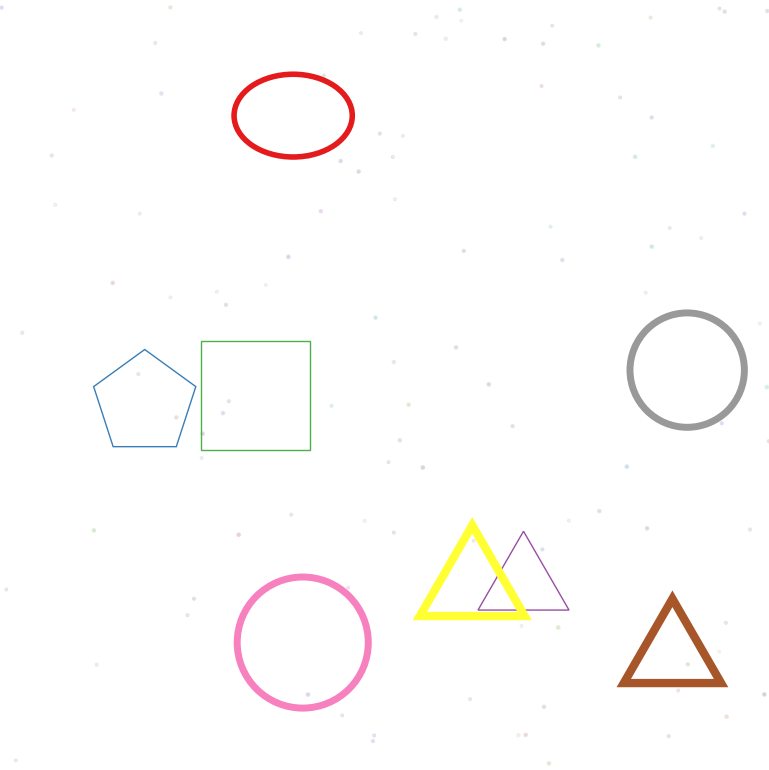[{"shape": "oval", "thickness": 2, "radius": 0.38, "center": [0.381, 0.85]}, {"shape": "pentagon", "thickness": 0.5, "radius": 0.35, "center": [0.188, 0.476]}, {"shape": "square", "thickness": 0.5, "radius": 0.35, "center": [0.332, 0.486]}, {"shape": "triangle", "thickness": 0.5, "radius": 0.34, "center": [0.68, 0.242]}, {"shape": "triangle", "thickness": 3, "radius": 0.39, "center": [0.613, 0.239]}, {"shape": "triangle", "thickness": 3, "radius": 0.36, "center": [0.873, 0.149]}, {"shape": "circle", "thickness": 2.5, "radius": 0.43, "center": [0.393, 0.166]}, {"shape": "circle", "thickness": 2.5, "radius": 0.37, "center": [0.892, 0.519]}]